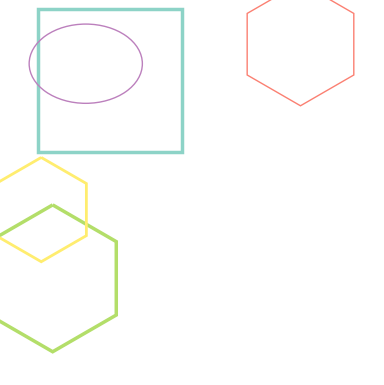[{"shape": "square", "thickness": 2.5, "radius": 0.93, "center": [0.285, 0.791]}, {"shape": "hexagon", "thickness": 1, "radius": 0.8, "center": [0.78, 0.885]}, {"shape": "hexagon", "thickness": 2.5, "radius": 0.95, "center": [0.137, 0.277]}, {"shape": "oval", "thickness": 1, "radius": 0.74, "center": [0.223, 0.835]}, {"shape": "hexagon", "thickness": 2, "radius": 0.68, "center": [0.107, 0.456]}]